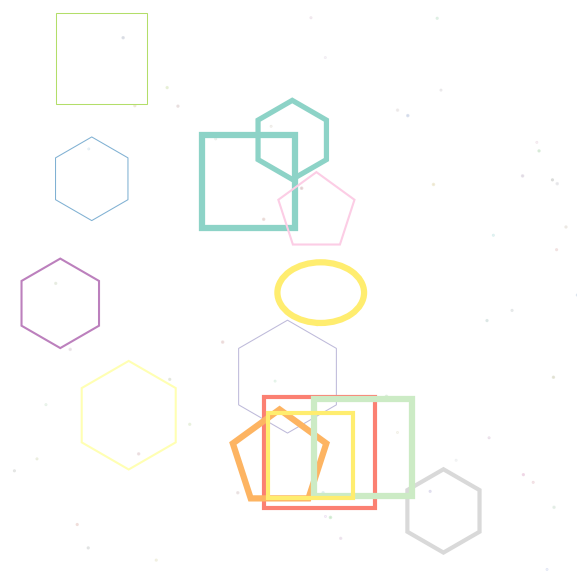[{"shape": "hexagon", "thickness": 2.5, "radius": 0.34, "center": [0.506, 0.757]}, {"shape": "square", "thickness": 3, "radius": 0.4, "center": [0.43, 0.684]}, {"shape": "hexagon", "thickness": 1, "radius": 0.47, "center": [0.223, 0.28]}, {"shape": "hexagon", "thickness": 0.5, "radius": 0.49, "center": [0.498, 0.347]}, {"shape": "square", "thickness": 2, "radius": 0.48, "center": [0.553, 0.215]}, {"shape": "hexagon", "thickness": 0.5, "radius": 0.36, "center": [0.159, 0.69]}, {"shape": "pentagon", "thickness": 3, "radius": 0.43, "center": [0.484, 0.205]}, {"shape": "square", "thickness": 0.5, "radius": 0.39, "center": [0.175, 0.898]}, {"shape": "pentagon", "thickness": 1, "radius": 0.35, "center": [0.548, 0.632]}, {"shape": "hexagon", "thickness": 2, "radius": 0.36, "center": [0.768, 0.114]}, {"shape": "hexagon", "thickness": 1, "radius": 0.39, "center": [0.104, 0.474]}, {"shape": "square", "thickness": 3, "radius": 0.42, "center": [0.628, 0.224]}, {"shape": "oval", "thickness": 3, "radius": 0.38, "center": [0.555, 0.492]}, {"shape": "square", "thickness": 2, "radius": 0.37, "center": [0.537, 0.211]}]